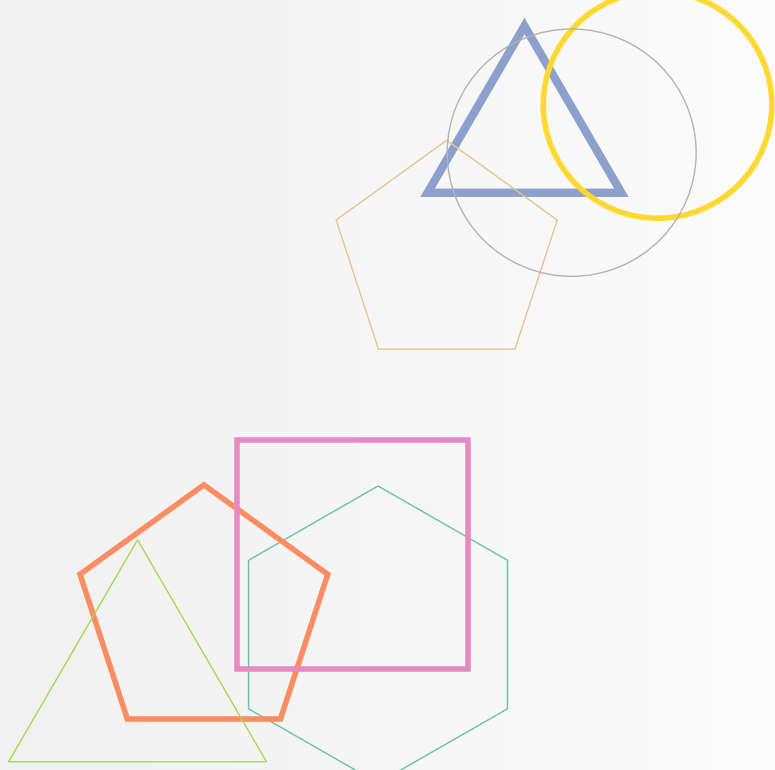[{"shape": "hexagon", "thickness": 0.5, "radius": 0.96, "center": [0.488, 0.176]}, {"shape": "pentagon", "thickness": 2, "radius": 0.84, "center": [0.263, 0.202]}, {"shape": "triangle", "thickness": 3, "radius": 0.72, "center": [0.677, 0.822]}, {"shape": "square", "thickness": 2, "radius": 0.74, "center": [0.455, 0.28]}, {"shape": "triangle", "thickness": 0.5, "radius": 0.96, "center": [0.177, 0.107]}, {"shape": "circle", "thickness": 2, "radius": 0.74, "center": [0.848, 0.864]}, {"shape": "pentagon", "thickness": 0.5, "radius": 0.75, "center": [0.576, 0.668]}, {"shape": "circle", "thickness": 0.5, "radius": 0.8, "center": [0.738, 0.802]}]